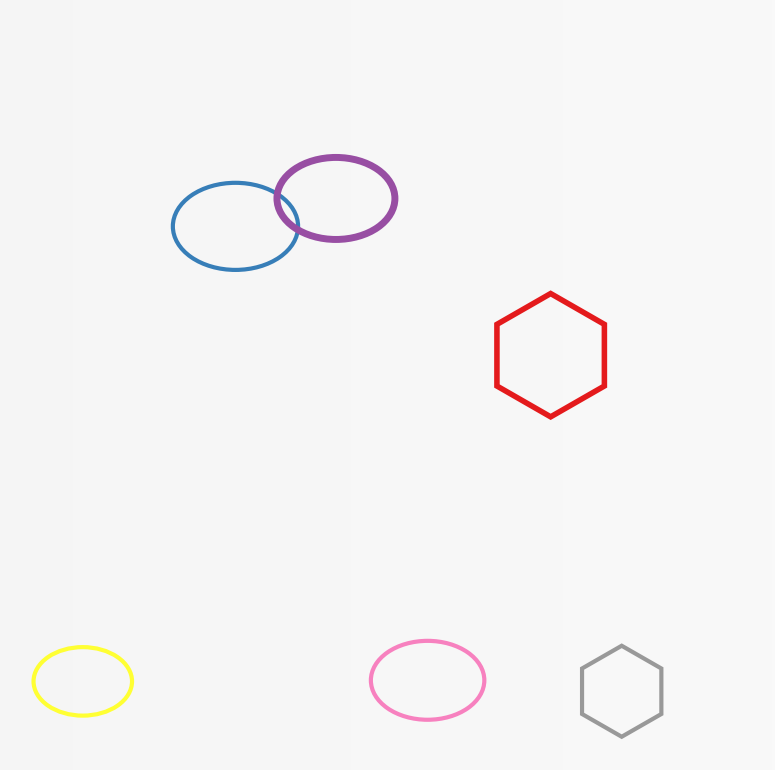[{"shape": "hexagon", "thickness": 2, "radius": 0.4, "center": [0.711, 0.539]}, {"shape": "oval", "thickness": 1.5, "radius": 0.4, "center": [0.304, 0.706]}, {"shape": "oval", "thickness": 2.5, "radius": 0.38, "center": [0.433, 0.742]}, {"shape": "oval", "thickness": 1.5, "radius": 0.32, "center": [0.107, 0.115]}, {"shape": "oval", "thickness": 1.5, "radius": 0.37, "center": [0.552, 0.116]}, {"shape": "hexagon", "thickness": 1.5, "radius": 0.3, "center": [0.802, 0.102]}]